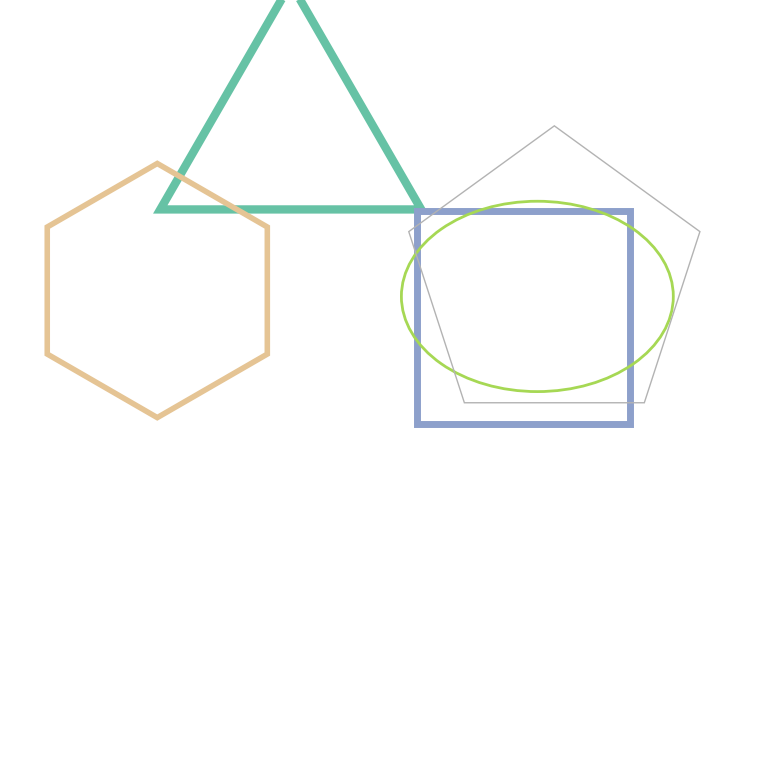[{"shape": "triangle", "thickness": 3, "radius": 0.98, "center": [0.378, 0.826]}, {"shape": "square", "thickness": 2.5, "radius": 0.69, "center": [0.68, 0.588]}, {"shape": "oval", "thickness": 1, "radius": 0.88, "center": [0.698, 0.615]}, {"shape": "hexagon", "thickness": 2, "radius": 0.83, "center": [0.204, 0.623]}, {"shape": "pentagon", "thickness": 0.5, "radius": 0.99, "center": [0.72, 0.638]}]